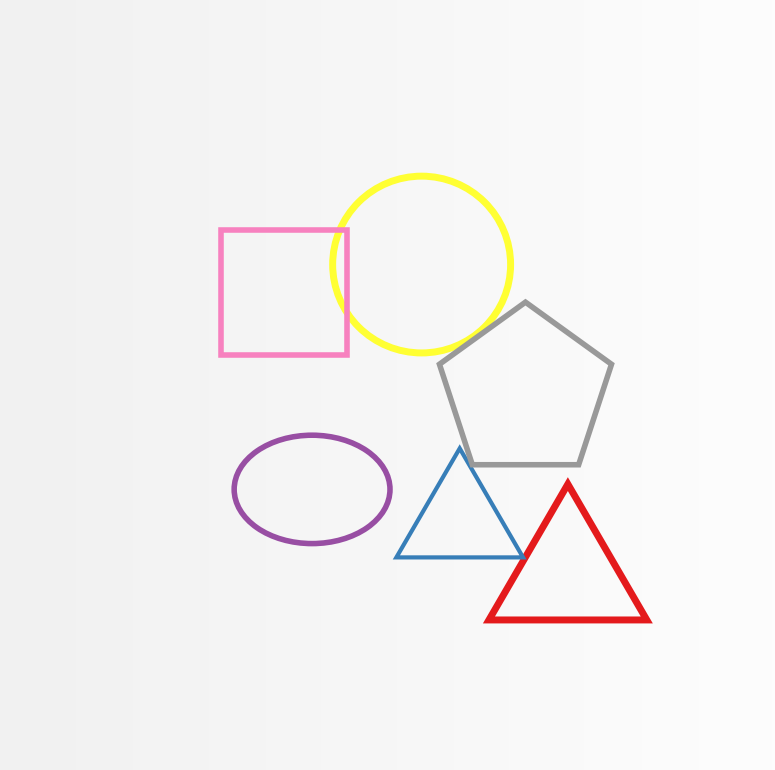[{"shape": "triangle", "thickness": 2.5, "radius": 0.59, "center": [0.733, 0.254]}, {"shape": "triangle", "thickness": 1.5, "radius": 0.47, "center": [0.593, 0.323]}, {"shape": "oval", "thickness": 2, "radius": 0.5, "center": [0.403, 0.364]}, {"shape": "circle", "thickness": 2.5, "radius": 0.57, "center": [0.544, 0.656]}, {"shape": "square", "thickness": 2, "radius": 0.41, "center": [0.366, 0.62]}, {"shape": "pentagon", "thickness": 2, "radius": 0.58, "center": [0.678, 0.491]}]